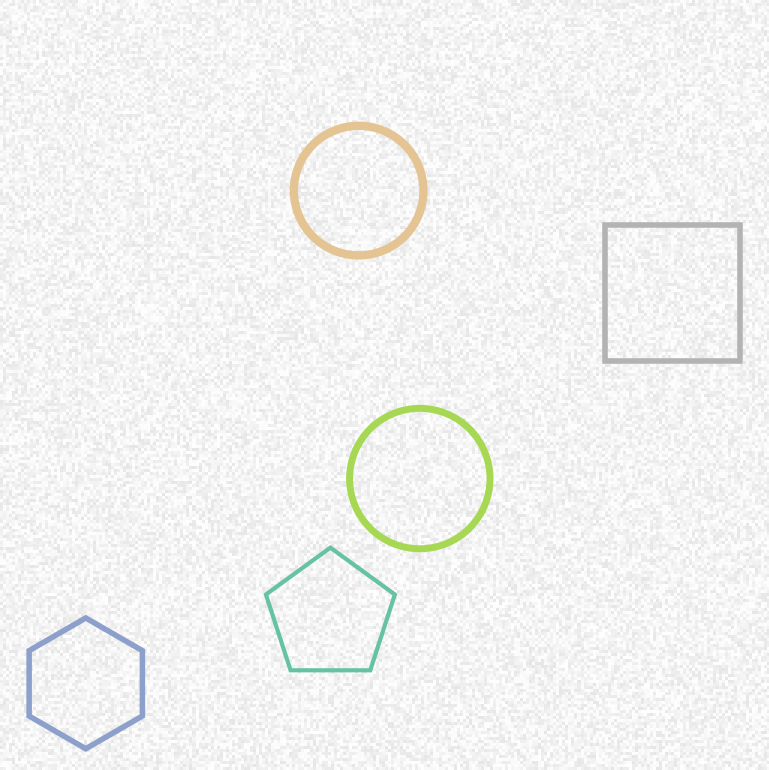[{"shape": "pentagon", "thickness": 1.5, "radius": 0.44, "center": [0.429, 0.201]}, {"shape": "hexagon", "thickness": 2, "radius": 0.42, "center": [0.111, 0.113]}, {"shape": "circle", "thickness": 2.5, "radius": 0.46, "center": [0.545, 0.378]}, {"shape": "circle", "thickness": 3, "radius": 0.42, "center": [0.466, 0.752]}, {"shape": "square", "thickness": 2, "radius": 0.44, "center": [0.873, 0.619]}]